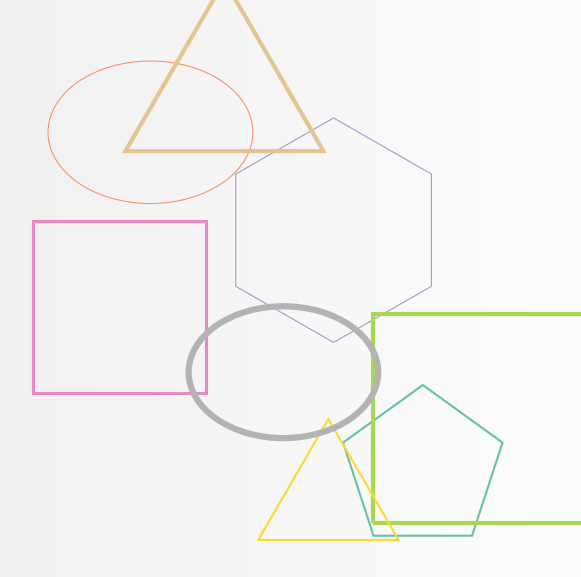[{"shape": "pentagon", "thickness": 1, "radius": 0.72, "center": [0.727, 0.188]}, {"shape": "oval", "thickness": 0.5, "radius": 0.88, "center": [0.259, 0.77]}, {"shape": "hexagon", "thickness": 0.5, "radius": 0.97, "center": [0.574, 0.601]}, {"shape": "square", "thickness": 1.5, "radius": 0.74, "center": [0.206, 0.467]}, {"shape": "square", "thickness": 2, "radius": 0.9, "center": [0.822, 0.274]}, {"shape": "triangle", "thickness": 1, "radius": 0.7, "center": [0.565, 0.134]}, {"shape": "triangle", "thickness": 2, "radius": 0.98, "center": [0.386, 0.836]}, {"shape": "oval", "thickness": 3, "radius": 0.82, "center": [0.488, 0.355]}]